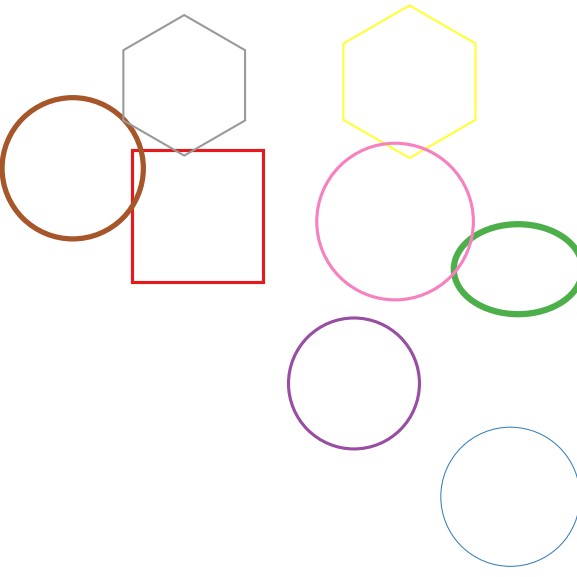[{"shape": "square", "thickness": 1.5, "radius": 0.57, "center": [0.342, 0.625]}, {"shape": "circle", "thickness": 0.5, "radius": 0.6, "center": [0.884, 0.139]}, {"shape": "oval", "thickness": 3, "radius": 0.56, "center": [0.897, 0.533]}, {"shape": "circle", "thickness": 1.5, "radius": 0.57, "center": [0.613, 0.335]}, {"shape": "hexagon", "thickness": 1, "radius": 0.66, "center": [0.709, 0.858]}, {"shape": "circle", "thickness": 2.5, "radius": 0.61, "center": [0.126, 0.708]}, {"shape": "circle", "thickness": 1.5, "radius": 0.68, "center": [0.684, 0.615]}, {"shape": "hexagon", "thickness": 1, "radius": 0.61, "center": [0.319, 0.851]}]